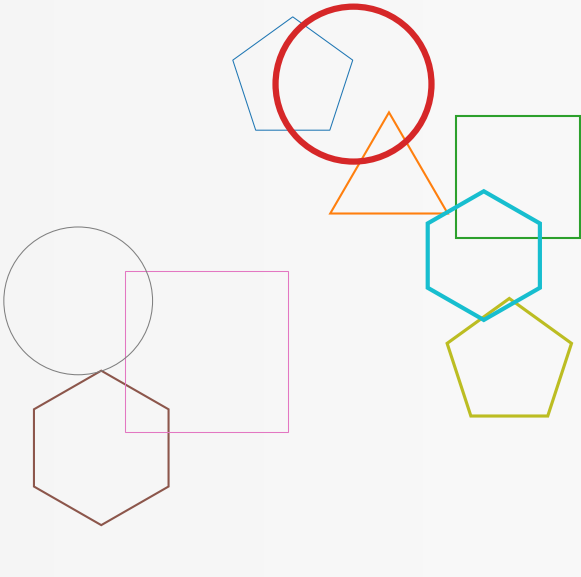[{"shape": "pentagon", "thickness": 0.5, "radius": 0.54, "center": [0.504, 0.861]}, {"shape": "triangle", "thickness": 1, "radius": 0.58, "center": [0.669, 0.688]}, {"shape": "square", "thickness": 1, "radius": 0.53, "center": [0.891, 0.693]}, {"shape": "circle", "thickness": 3, "radius": 0.67, "center": [0.608, 0.853]}, {"shape": "hexagon", "thickness": 1, "radius": 0.67, "center": [0.174, 0.224]}, {"shape": "square", "thickness": 0.5, "radius": 0.7, "center": [0.356, 0.391]}, {"shape": "circle", "thickness": 0.5, "radius": 0.64, "center": [0.135, 0.478]}, {"shape": "pentagon", "thickness": 1.5, "radius": 0.56, "center": [0.876, 0.37]}, {"shape": "hexagon", "thickness": 2, "radius": 0.56, "center": [0.832, 0.557]}]